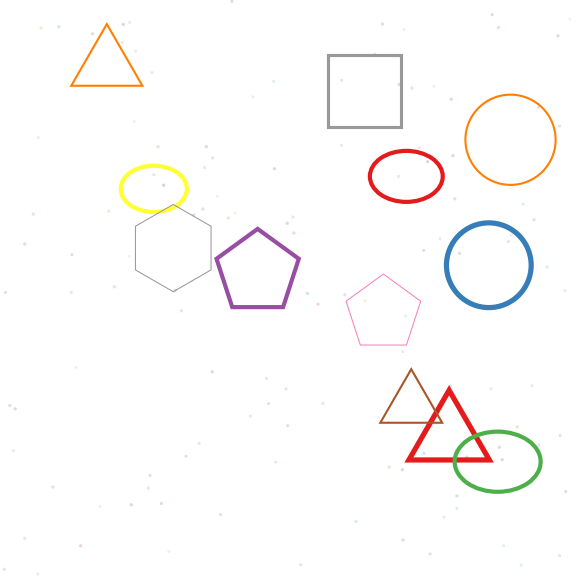[{"shape": "oval", "thickness": 2, "radius": 0.32, "center": [0.704, 0.694]}, {"shape": "triangle", "thickness": 2.5, "radius": 0.4, "center": [0.778, 0.243]}, {"shape": "circle", "thickness": 2.5, "radius": 0.37, "center": [0.846, 0.54]}, {"shape": "oval", "thickness": 2, "radius": 0.37, "center": [0.862, 0.2]}, {"shape": "pentagon", "thickness": 2, "radius": 0.37, "center": [0.446, 0.528]}, {"shape": "circle", "thickness": 1, "radius": 0.39, "center": [0.884, 0.757]}, {"shape": "triangle", "thickness": 1, "radius": 0.36, "center": [0.185, 0.886]}, {"shape": "oval", "thickness": 2, "radius": 0.29, "center": [0.266, 0.672]}, {"shape": "triangle", "thickness": 1, "radius": 0.31, "center": [0.712, 0.298]}, {"shape": "pentagon", "thickness": 0.5, "radius": 0.34, "center": [0.664, 0.457]}, {"shape": "hexagon", "thickness": 0.5, "radius": 0.38, "center": [0.3, 0.57]}, {"shape": "square", "thickness": 1.5, "radius": 0.31, "center": [0.631, 0.841]}]